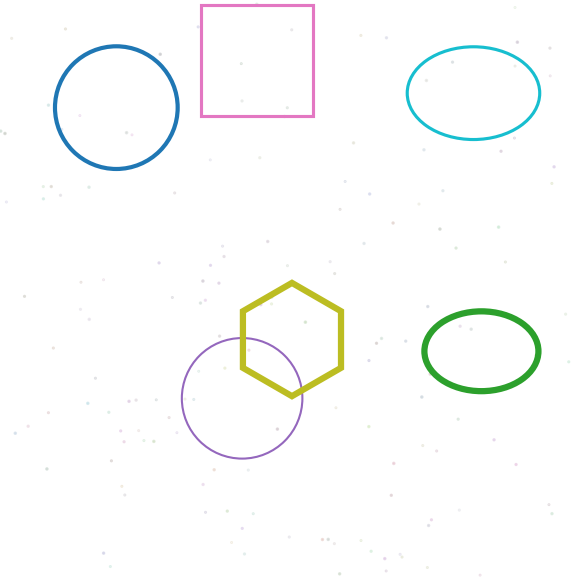[{"shape": "circle", "thickness": 2, "radius": 0.53, "center": [0.201, 0.813]}, {"shape": "oval", "thickness": 3, "radius": 0.49, "center": [0.834, 0.391]}, {"shape": "circle", "thickness": 1, "radius": 0.52, "center": [0.419, 0.309]}, {"shape": "square", "thickness": 1.5, "radius": 0.48, "center": [0.445, 0.894]}, {"shape": "hexagon", "thickness": 3, "radius": 0.49, "center": [0.506, 0.411]}, {"shape": "oval", "thickness": 1.5, "radius": 0.57, "center": [0.82, 0.838]}]